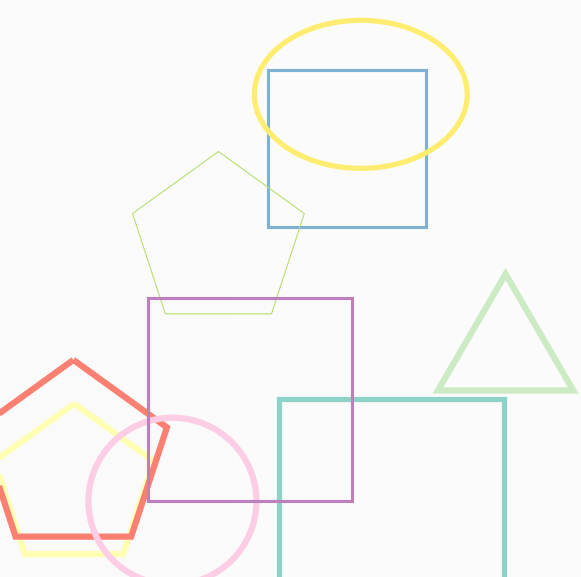[{"shape": "square", "thickness": 2.5, "radius": 0.97, "center": [0.674, 0.115]}, {"shape": "pentagon", "thickness": 3, "radius": 0.72, "center": [0.128, 0.156]}, {"shape": "pentagon", "thickness": 3, "radius": 0.85, "center": [0.126, 0.207]}, {"shape": "square", "thickness": 1.5, "radius": 0.68, "center": [0.597, 0.742]}, {"shape": "pentagon", "thickness": 0.5, "radius": 0.78, "center": [0.376, 0.581]}, {"shape": "circle", "thickness": 3, "radius": 0.72, "center": [0.297, 0.131]}, {"shape": "square", "thickness": 1.5, "radius": 0.88, "center": [0.43, 0.308]}, {"shape": "triangle", "thickness": 3, "radius": 0.67, "center": [0.87, 0.39]}, {"shape": "oval", "thickness": 2.5, "radius": 0.92, "center": [0.621, 0.836]}]